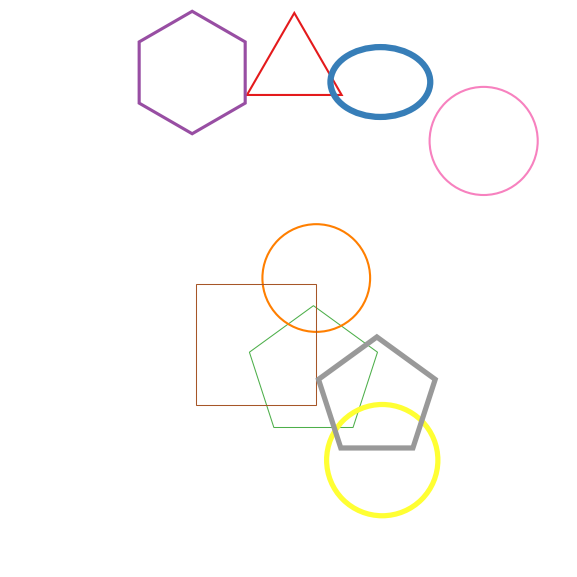[{"shape": "triangle", "thickness": 1, "radius": 0.47, "center": [0.51, 0.882]}, {"shape": "oval", "thickness": 3, "radius": 0.43, "center": [0.659, 0.857]}, {"shape": "pentagon", "thickness": 0.5, "radius": 0.58, "center": [0.543, 0.353]}, {"shape": "hexagon", "thickness": 1.5, "radius": 0.53, "center": [0.333, 0.874]}, {"shape": "circle", "thickness": 1, "radius": 0.47, "center": [0.548, 0.518]}, {"shape": "circle", "thickness": 2.5, "radius": 0.48, "center": [0.662, 0.202]}, {"shape": "square", "thickness": 0.5, "radius": 0.52, "center": [0.443, 0.403]}, {"shape": "circle", "thickness": 1, "radius": 0.47, "center": [0.837, 0.755]}, {"shape": "pentagon", "thickness": 2.5, "radius": 0.53, "center": [0.653, 0.309]}]